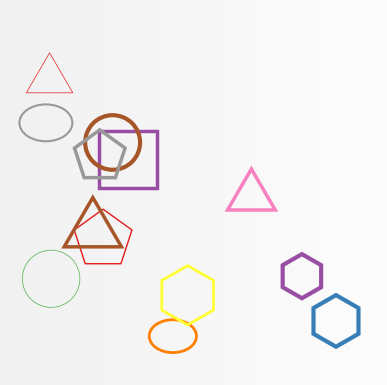[{"shape": "pentagon", "thickness": 1, "radius": 0.39, "center": [0.266, 0.378]}, {"shape": "triangle", "thickness": 0.5, "radius": 0.35, "center": [0.128, 0.794]}, {"shape": "hexagon", "thickness": 3, "radius": 0.34, "center": [0.867, 0.166]}, {"shape": "circle", "thickness": 0.5, "radius": 0.37, "center": [0.132, 0.276]}, {"shape": "square", "thickness": 2.5, "radius": 0.37, "center": [0.33, 0.586]}, {"shape": "hexagon", "thickness": 3, "radius": 0.29, "center": [0.779, 0.283]}, {"shape": "oval", "thickness": 2, "radius": 0.3, "center": [0.446, 0.127]}, {"shape": "hexagon", "thickness": 2, "radius": 0.39, "center": [0.484, 0.233]}, {"shape": "triangle", "thickness": 2.5, "radius": 0.43, "center": [0.24, 0.402]}, {"shape": "circle", "thickness": 3, "radius": 0.35, "center": [0.291, 0.63]}, {"shape": "triangle", "thickness": 2.5, "radius": 0.36, "center": [0.649, 0.49]}, {"shape": "oval", "thickness": 1.5, "radius": 0.34, "center": [0.118, 0.681]}, {"shape": "pentagon", "thickness": 2.5, "radius": 0.34, "center": [0.257, 0.594]}]